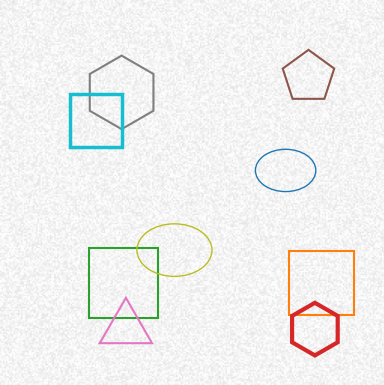[{"shape": "oval", "thickness": 1, "radius": 0.39, "center": [0.742, 0.557]}, {"shape": "square", "thickness": 1.5, "radius": 0.42, "center": [0.835, 0.264]}, {"shape": "square", "thickness": 1.5, "radius": 0.45, "center": [0.321, 0.264]}, {"shape": "hexagon", "thickness": 3, "radius": 0.34, "center": [0.818, 0.145]}, {"shape": "pentagon", "thickness": 1.5, "radius": 0.35, "center": [0.801, 0.8]}, {"shape": "triangle", "thickness": 1.5, "radius": 0.39, "center": [0.327, 0.148]}, {"shape": "hexagon", "thickness": 1.5, "radius": 0.48, "center": [0.316, 0.76]}, {"shape": "oval", "thickness": 1, "radius": 0.49, "center": [0.453, 0.35]}, {"shape": "square", "thickness": 2.5, "radius": 0.34, "center": [0.249, 0.687]}]